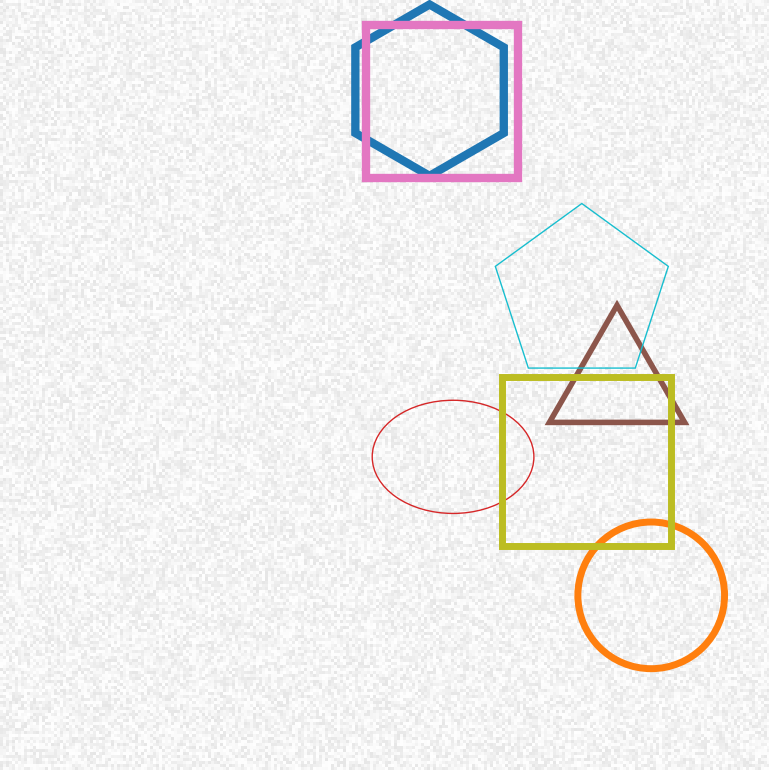[{"shape": "hexagon", "thickness": 3, "radius": 0.56, "center": [0.558, 0.883]}, {"shape": "circle", "thickness": 2.5, "radius": 0.48, "center": [0.846, 0.227]}, {"shape": "oval", "thickness": 0.5, "radius": 0.52, "center": [0.588, 0.407]}, {"shape": "triangle", "thickness": 2, "radius": 0.51, "center": [0.801, 0.502]}, {"shape": "square", "thickness": 3, "radius": 0.49, "center": [0.574, 0.868]}, {"shape": "square", "thickness": 2.5, "radius": 0.55, "center": [0.761, 0.401]}, {"shape": "pentagon", "thickness": 0.5, "radius": 0.59, "center": [0.756, 0.618]}]